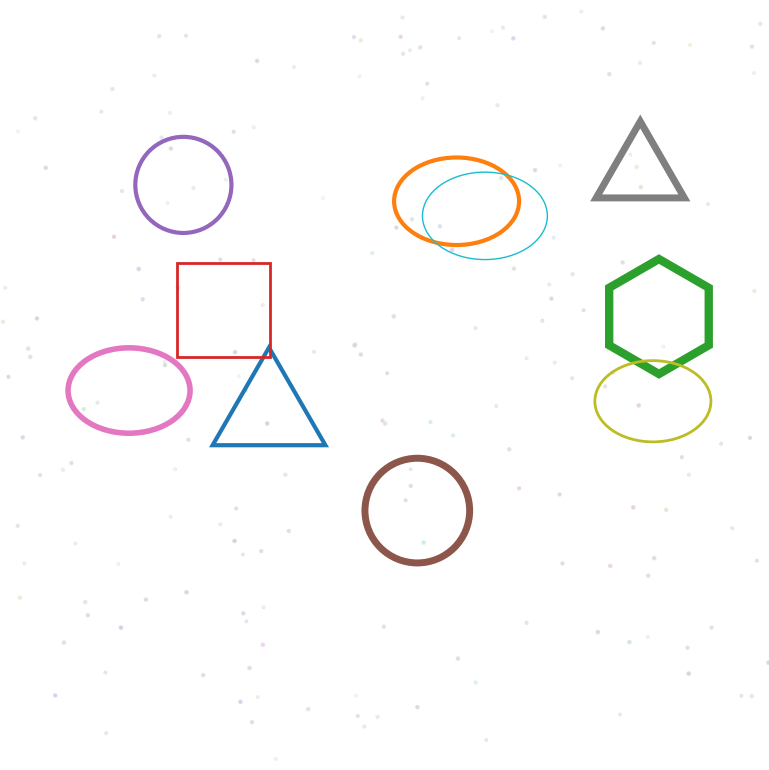[{"shape": "triangle", "thickness": 1.5, "radius": 0.42, "center": [0.349, 0.464]}, {"shape": "oval", "thickness": 1.5, "radius": 0.41, "center": [0.593, 0.739]}, {"shape": "hexagon", "thickness": 3, "radius": 0.37, "center": [0.856, 0.589]}, {"shape": "square", "thickness": 1, "radius": 0.3, "center": [0.29, 0.597]}, {"shape": "circle", "thickness": 1.5, "radius": 0.31, "center": [0.238, 0.76]}, {"shape": "circle", "thickness": 2.5, "radius": 0.34, "center": [0.542, 0.337]}, {"shape": "oval", "thickness": 2, "radius": 0.4, "center": [0.168, 0.493]}, {"shape": "triangle", "thickness": 2.5, "radius": 0.33, "center": [0.832, 0.776]}, {"shape": "oval", "thickness": 1, "radius": 0.38, "center": [0.848, 0.479]}, {"shape": "oval", "thickness": 0.5, "radius": 0.41, "center": [0.63, 0.72]}]